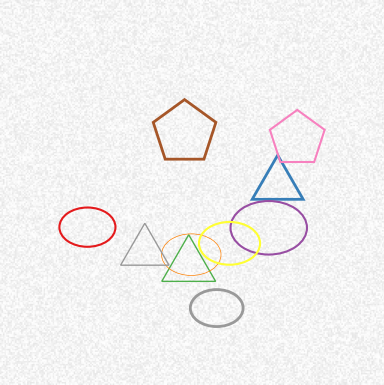[{"shape": "oval", "thickness": 1.5, "radius": 0.36, "center": [0.227, 0.41]}, {"shape": "triangle", "thickness": 2, "radius": 0.38, "center": [0.721, 0.521]}, {"shape": "triangle", "thickness": 1, "radius": 0.4, "center": [0.49, 0.31]}, {"shape": "oval", "thickness": 1.5, "radius": 0.5, "center": [0.698, 0.408]}, {"shape": "oval", "thickness": 0.5, "radius": 0.39, "center": [0.497, 0.339]}, {"shape": "oval", "thickness": 1.5, "radius": 0.4, "center": [0.596, 0.368]}, {"shape": "pentagon", "thickness": 2, "radius": 0.43, "center": [0.479, 0.656]}, {"shape": "pentagon", "thickness": 1.5, "radius": 0.37, "center": [0.772, 0.64]}, {"shape": "oval", "thickness": 2, "radius": 0.34, "center": [0.563, 0.2]}, {"shape": "triangle", "thickness": 1, "radius": 0.36, "center": [0.376, 0.347]}]